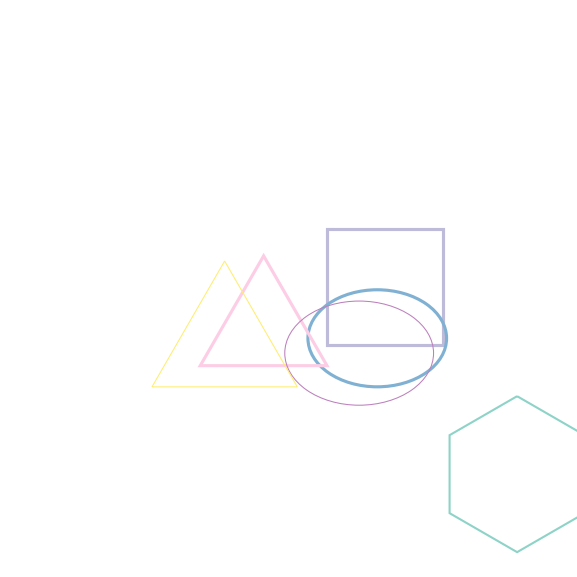[{"shape": "hexagon", "thickness": 1, "radius": 0.68, "center": [0.895, 0.178]}, {"shape": "square", "thickness": 1.5, "radius": 0.5, "center": [0.667, 0.502]}, {"shape": "oval", "thickness": 1.5, "radius": 0.6, "center": [0.653, 0.413]}, {"shape": "triangle", "thickness": 1.5, "radius": 0.63, "center": [0.456, 0.429]}, {"shape": "oval", "thickness": 0.5, "radius": 0.64, "center": [0.622, 0.388]}, {"shape": "triangle", "thickness": 0.5, "radius": 0.73, "center": [0.389, 0.402]}]